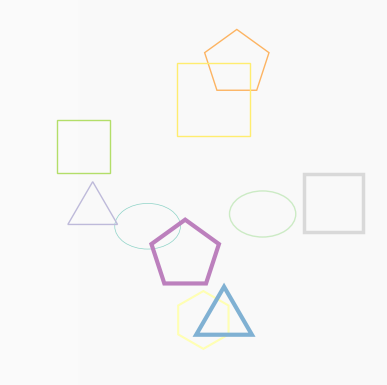[{"shape": "oval", "thickness": 0.5, "radius": 0.42, "center": [0.381, 0.412]}, {"shape": "hexagon", "thickness": 1.5, "radius": 0.38, "center": [0.525, 0.169]}, {"shape": "triangle", "thickness": 1, "radius": 0.37, "center": [0.239, 0.454]}, {"shape": "triangle", "thickness": 3, "radius": 0.42, "center": [0.578, 0.172]}, {"shape": "pentagon", "thickness": 1, "radius": 0.44, "center": [0.611, 0.836]}, {"shape": "square", "thickness": 1, "radius": 0.34, "center": [0.216, 0.619]}, {"shape": "square", "thickness": 2.5, "radius": 0.38, "center": [0.861, 0.474]}, {"shape": "pentagon", "thickness": 3, "radius": 0.46, "center": [0.478, 0.338]}, {"shape": "oval", "thickness": 1, "radius": 0.43, "center": [0.678, 0.444]}, {"shape": "square", "thickness": 1, "radius": 0.47, "center": [0.551, 0.742]}]